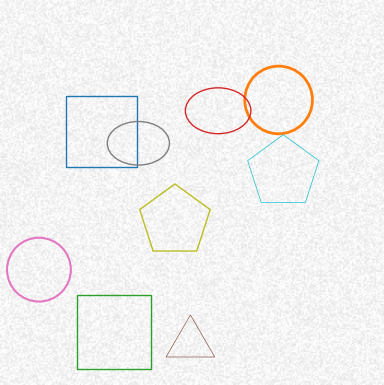[{"shape": "square", "thickness": 1, "radius": 0.46, "center": [0.265, 0.657]}, {"shape": "circle", "thickness": 2, "radius": 0.44, "center": [0.724, 0.74]}, {"shape": "square", "thickness": 1, "radius": 0.48, "center": [0.297, 0.137]}, {"shape": "oval", "thickness": 1, "radius": 0.43, "center": [0.567, 0.712]}, {"shape": "triangle", "thickness": 0.5, "radius": 0.36, "center": [0.495, 0.109]}, {"shape": "circle", "thickness": 1.5, "radius": 0.41, "center": [0.101, 0.3]}, {"shape": "oval", "thickness": 1, "radius": 0.4, "center": [0.359, 0.628]}, {"shape": "pentagon", "thickness": 1, "radius": 0.48, "center": [0.454, 0.426]}, {"shape": "pentagon", "thickness": 0.5, "radius": 0.49, "center": [0.736, 0.553]}]